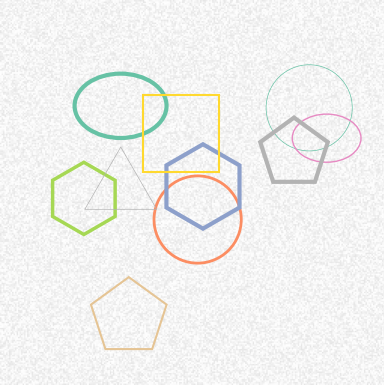[{"shape": "oval", "thickness": 3, "radius": 0.6, "center": [0.313, 0.725]}, {"shape": "circle", "thickness": 0.5, "radius": 0.56, "center": [0.803, 0.72]}, {"shape": "circle", "thickness": 2, "radius": 0.57, "center": [0.513, 0.43]}, {"shape": "hexagon", "thickness": 3, "radius": 0.55, "center": [0.527, 0.516]}, {"shape": "oval", "thickness": 1, "radius": 0.45, "center": [0.848, 0.641]}, {"shape": "hexagon", "thickness": 2.5, "radius": 0.47, "center": [0.218, 0.485]}, {"shape": "square", "thickness": 1.5, "radius": 0.5, "center": [0.471, 0.653]}, {"shape": "pentagon", "thickness": 1.5, "radius": 0.52, "center": [0.334, 0.177]}, {"shape": "pentagon", "thickness": 3, "radius": 0.46, "center": [0.764, 0.602]}, {"shape": "triangle", "thickness": 0.5, "radius": 0.54, "center": [0.314, 0.51]}]